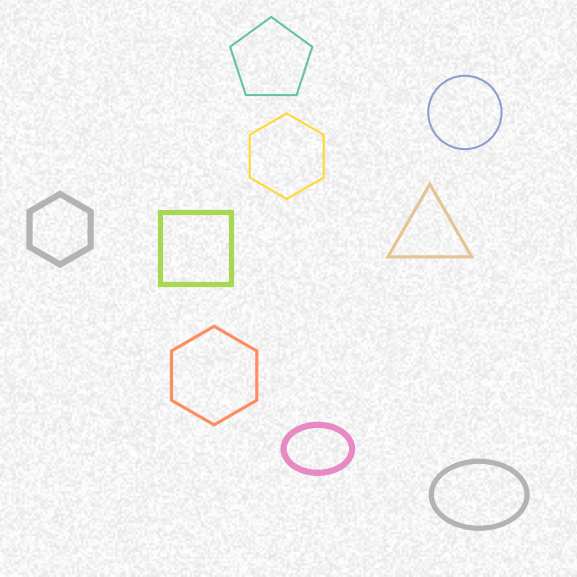[{"shape": "pentagon", "thickness": 1, "radius": 0.37, "center": [0.47, 0.895]}, {"shape": "hexagon", "thickness": 1.5, "radius": 0.43, "center": [0.371, 0.349]}, {"shape": "circle", "thickness": 1, "radius": 0.32, "center": [0.805, 0.804]}, {"shape": "oval", "thickness": 3, "radius": 0.3, "center": [0.55, 0.222]}, {"shape": "square", "thickness": 2.5, "radius": 0.31, "center": [0.339, 0.57]}, {"shape": "hexagon", "thickness": 1, "radius": 0.37, "center": [0.496, 0.729]}, {"shape": "triangle", "thickness": 1.5, "radius": 0.42, "center": [0.744, 0.596]}, {"shape": "hexagon", "thickness": 3, "radius": 0.31, "center": [0.104, 0.602]}, {"shape": "oval", "thickness": 2.5, "radius": 0.41, "center": [0.83, 0.142]}]